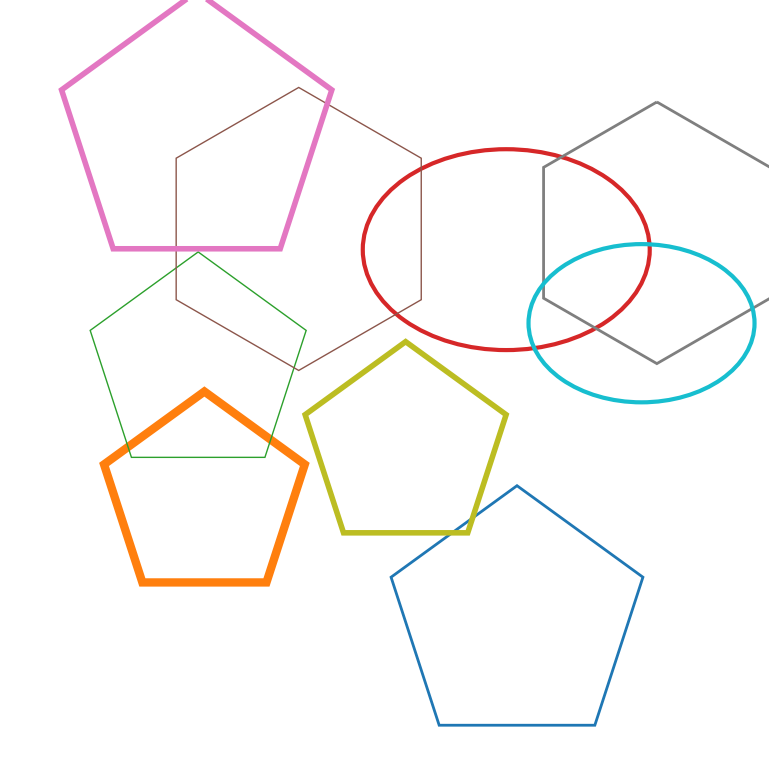[{"shape": "pentagon", "thickness": 1, "radius": 0.86, "center": [0.671, 0.197]}, {"shape": "pentagon", "thickness": 3, "radius": 0.69, "center": [0.265, 0.354]}, {"shape": "pentagon", "thickness": 0.5, "radius": 0.74, "center": [0.257, 0.525]}, {"shape": "oval", "thickness": 1.5, "radius": 0.93, "center": [0.657, 0.676]}, {"shape": "hexagon", "thickness": 0.5, "radius": 0.92, "center": [0.388, 0.703]}, {"shape": "pentagon", "thickness": 2, "radius": 0.92, "center": [0.255, 0.826]}, {"shape": "hexagon", "thickness": 1, "radius": 0.85, "center": [0.853, 0.698]}, {"shape": "pentagon", "thickness": 2, "radius": 0.69, "center": [0.527, 0.419]}, {"shape": "oval", "thickness": 1.5, "radius": 0.73, "center": [0.833, 0.58]}]